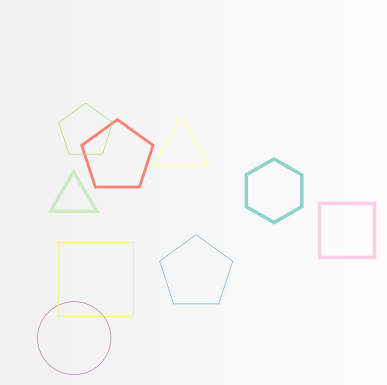[{"shape": "hexagon", "thickness": 2.5, "radius": 0.41, "center": [0.707, 0.505]}, {"shape": "triangle", "thickness": 1, "radius": 0.41, "center": [0.468, 0.612]}, {"shape": "pentagon", "thickness": 2, "radius": 0.48, "center": [0.303, 0.593]}, {"shape": "pentagon", "thickness": 0.5, "radius": 0.5, "center": [0.506, 0.291]}, {"shape": "pentagon", "thickness": 0.5, "radius": 0.37, "center": [0.221, 0.659]}, {"shape": "square", "thickness": 2.5, "radius": 0.35, "center": [0.894, 0.402]}, {"shape": "circle", "thickness": 0.5, "radius": 0.47, "center": [0.191, 0.122]}, {"shape": "triangle", "thickness": 2.5, "radius": 0.34, "center": [0.19, 0.486]}, {"shape": "square", "thickness": 0.5, "radius": 0.48, "center": [0.247, 0.276]}]